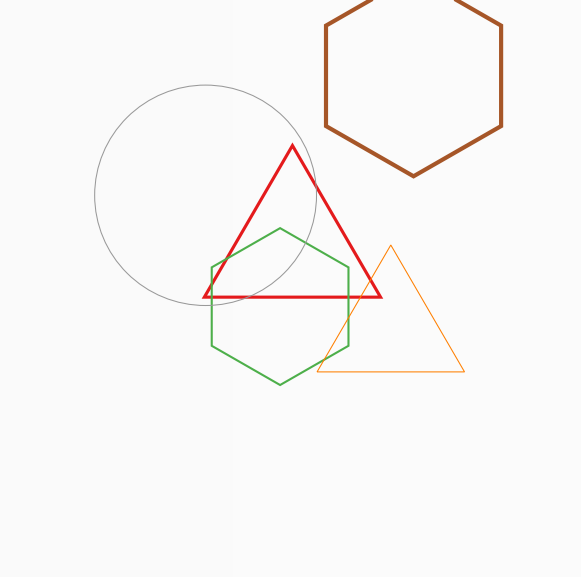[{"shape": "triangle", "thickness": 1.5, "radius": 0.88, "center": [0.503, 0.572]}, {"shape": "hexagon", "thickness": 1, "radius": 0.68, "center": [0.482, 0.468]}, {"shape": "triangle", "thickness": 0.5, "radius": 0.73, "center": [0.672, 0.428]}, {"shape": "hexagon", "thickness": 2, "radius": 0.87, "center": [0.711, 0.868]}, {"shape": "circle", "thickness": 0.5, "radius": 0.95, "center": [0.354, 0.661]}]